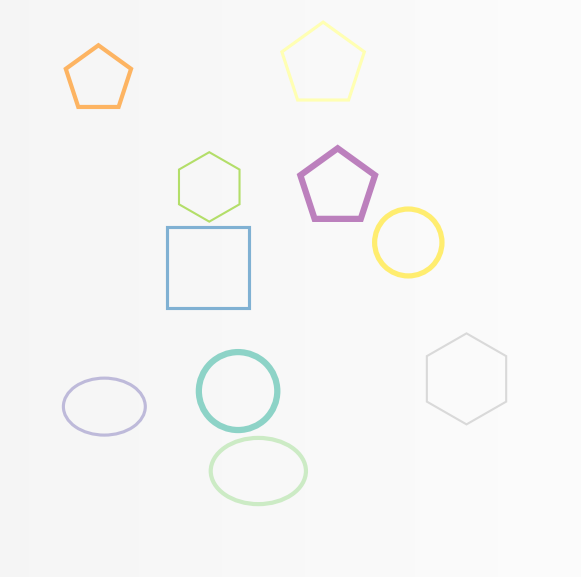[{"shape": "circle", "thickness": 3, "radius": 0.34, "center": [0.41, 0.322]}, {"shape": "pentagon", "thickness": 1.5, "radius": 0.37, "center": [0.556, 0.886]}, {"shape": "oval", "thickness": 1.5, "radius": 0.35, "center": [0.18, 0.295]}, {"shape": "square", "thickness": 1.5, "radius": 0.35, "center": [0.358, 0.536]}, {"shape": "pentagon", "thickness": 2, "radius": 0.3, "center": [0.169, 0.862]}, {"shape": "hexagon", "thickness": 1, "radius": 0.3, "center": [0.36, 0.675]}, {"shape": "hexagon", "thickness": 1, "radius": 0.39, "center": [0.803, 0.343]}, {"shape": "pentagon", "thickness": 3, "radius": 0.34, "center": [0.581, 0.675]}, {"shape": "oval", "thickness": 2, "radius": 0.41, "center": [0.444, 0.184]}, {"shape": "circle", "thickness": 2.5, "radius": 0.29, "center": [0.702, 0.579]}]